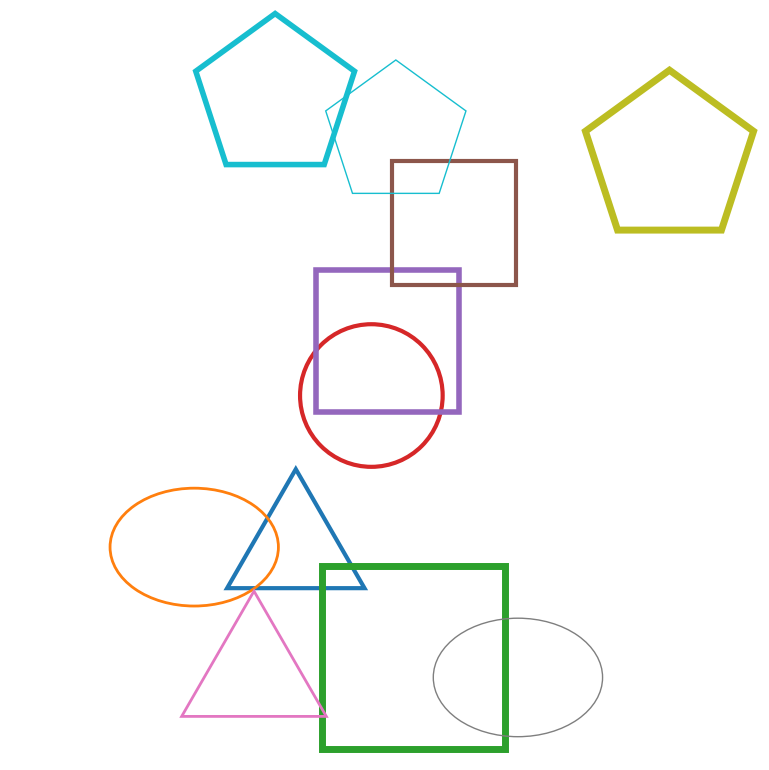[{"shape": "triangle", "thickness": 1.5, "radius": 0.52, "center": [0.384, 0.288]}, {"shape": "oval", "thickness": 1, "radius": 0.55, "center": [0.252, 0.289]}, {"shape": "square", "thickness": 2.5, "radius": 0.6, "center": [0.537, 0.146]}, {"shape": "circle", "thickness": 1.5, "radius": 0.46, "center": [0.482, 0.486]}, {"shape": "square", "thickness": 2, "radius": 0.46, "center": [0.503, 0.557]}, {"shape": "square", "thickness": 1.5, "radius": 0.4, "center": [0.59, 0.71]}, {"shape": "triangle", "thickness": 1, "radius": 0.54, "center": [0.33, 0.124]}, {"shape": "oval", "thickness": 0.5, "radius": 0.55, "center": [0.673, 0.12]}, {"shape": "pentagon", "thickness": 2.5, "radius": 0.57, "center": [0.869, 0.794]}, {"shape": "pentagon", "thickness": 2, "radius": 0.54, "center": [0.357, 0.874]}, {"shape": "pentagon", "thickness": 0.5, "radius": 0.48, "center": [0.514, 0.826]}]